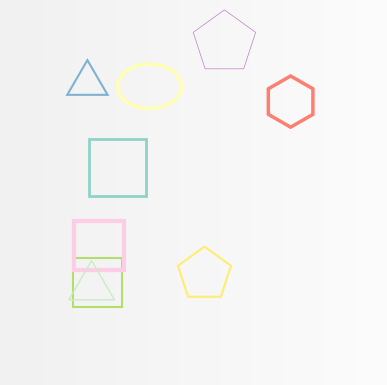[{"shape": "square", "thickness": 2, "radius": 0.37, "center": [0.304, 0.565]}, {"shape": "oval", "thickness": 2.5, "radius": 0.41, "center": [0.386, 0.776]}, {"shape": "hexagon", "thickness": 2.5, "radius": 0.33, "center": [0.75, 0.736]}, {"shape": "triangle", "thickness": 1.5, "radius": 0.3, "center": [0.226, 0.784]}, {"shape": "square", "thickness": 1.5, "radius": 0.32, "center": [0.252, 0.267]}, {"shape": "square", "thickness": 3, "radius": 0.32, "center": [0.256, 0.362]}, {"shape": "pentagon", "thickness": 0.5, "radius": 0.42, "center": [0.579, 0.89]}, {"shape": "triangle", "thickness": 1, "radius": 0.34, "center": [0.237, 0.255]}, {"shape": "pentagon", "thickness": 1.5, "radius": 0.36, "center": [0.528, 0.287]}]